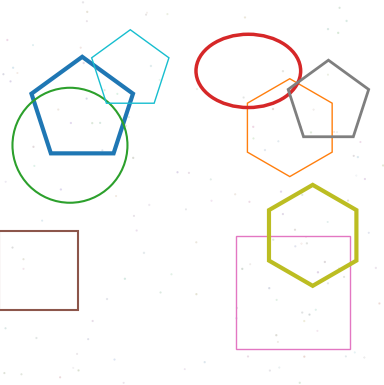[{"shape": "pentagon", "thickness": 3, "radius": 0.69, "center": [0.214, 0.714]}, {"shape": "hexagon", "thickness": 1, "radius": 0.64, "center": [0.753, 0.668]}, {"shape": "circle", "thickness": 1.5, "radius": 0.75, "center": [0.182, 0.623]}, {"shape": "oval", "thickness": 2.5, "radius": 0.68, "center": [0.645, 0.816]}, {"shape": "square", "thickness": 1.5, "radius": 0.51, "center": [0.101, 0.298]}, {"shape": "square", "thickness": 1, "radius": 0.74, "center": [0.761, 0.24]}, {"shape": "pentagon", "thickness": 2, "radius": 0.55, "center": [0.853, 0.734]}, {"shape": "hexagon", "thickness": 3, "radius": 0.66, "center": [0.812, 0.389]}, {"shape": "pentagon", "thickness": 1, "radius": 0.53, "center": [0.338, 0.817]}]